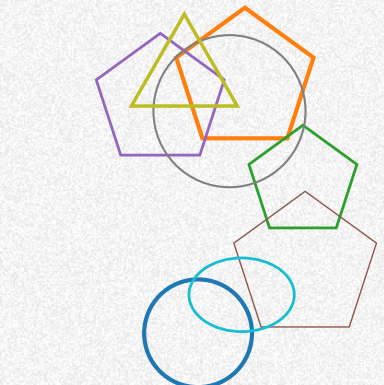[{"shape": "circle", "thickness": 3, "radius": 0.7, "center": [0.514, 0.134]}, {"shape": "pentagon", "thickness": 3, "radius": 0.94, "center": [0.636, 0.792]}, {"shape": "pentagon", "thickness": 2, "radius": 0.74, "center": [0.787, 0.527]}, {"shape": "pentagon", "thickness": 2, "radius": 0.87, "center": [0.416, 0.739]}, {"shape": "pentagon", "thickness": 1, "radius": 0.97, "center": [0.793, 0.308]}, {"shape": "circle", "thickness": 1.5, "radius": 0.99, "center": [0.596, 0.711]}, {"shape": "triangle", "thickness": 2.5, "radius": 0.79, "center": [0.479, 0.804]}, {"shape": "oval", "thickness": 2, "radius": 0.68, "center": [0.628, 0.234]}]